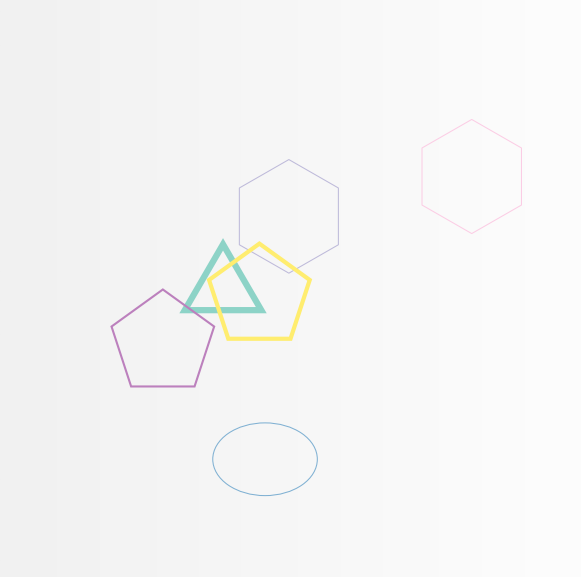[{"shape": "triangle", "thickness": 3, "radius": 0.38, "center": [0.384, 0.5]}, {"shape": "hexagon", "thickness": 0.5, "radius": 0.49, "center": [0.497, 0.624]}, {"shape": "oval", "thickness": 0.5, "radius": 0.45, "center": [0.456, 0.204]}, {"shape": "hexagon", "thickness": 0.5, "radius": 0.49, "center": [0.812, 0.693]}, {"shape": "pentagon", "thickness": 1, "radius": 0.46, "center": [0.28, 0.405]}, {"shape": "pentagon", "thickness": 2, "radius": 0.46, "center": [0.446, 0.486]}]